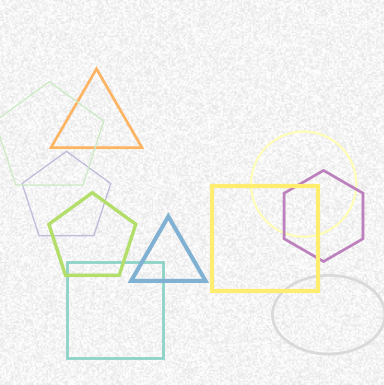[{"shape": "square", "thickness": 2, "radius": 0.63, "center": [0.299, 0.195]}, {"shape": "circle", "thickness": 1.5, "radius": 0.68, "center": [0.789, 0.522]}, {"shape": "pentagon", "thickness": 1, "radius": 0.61, "center": [0.173, 0.486]}, {"shape": "triangle", "thickness": 3, "radius": 0.56, "center": [0.437, 0.326]}, {"shape": "triangle", "thickness": 2, "radius": 0.68, "center": [0.251, 0.685]}, {"shape": "pentagon", "thickness": 2.5, "radius": 0.59, "center": [0.24, 0.381]}, {"shape": "oval", "thickness": 2, "radius": 0.73, "center": [0.854, 0.183]}, {"shape": "hexagon", "thickness": 2, "radius": 0.59, "center": [0.84, 0.439]}, {"shape": "pentagon", "thickness": 1, "radius": 0.74, "center": [0.128, 0.639]}, {"shape": "square", "thickness": 3, "radius": 0.68, "center": [0.689, 0.38]}]